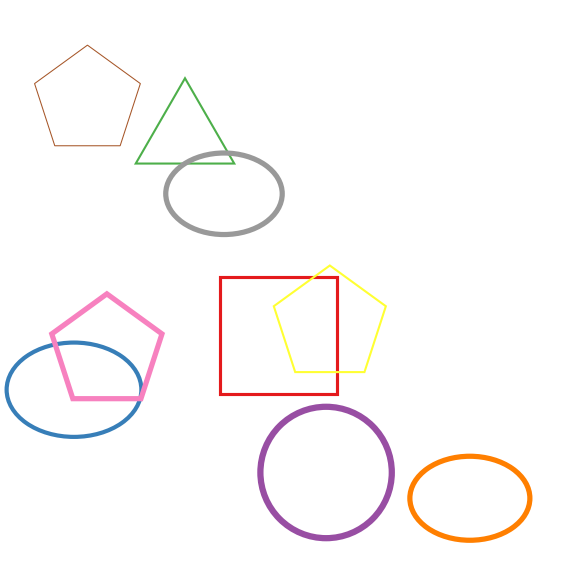[{"shape": "square", "thickness": 1.5, "radius": 0.51, "center": [0.482, 0.418]}, {"shape": "oval", "thickness": 2, "radius": 0.58, "center": [0.128, 0.324]}, {"shape": "triangle", "thickness": 1, "radius": 0.49, "center": [0.32, 0.765]}, {"shape": "circle", "thickness": 3, "radius": 0.57, "center": [0.565, 0.181]}, {"shape": "oval", "thickness": 2.5, "radius": 0.52, "center": [0.814, 0.136]}, {"shape": "pentagon", "thickness": 1, "radius": 0.51, "center": [0.571, 0.437]}, {"shape": "pentagon", "thickness": 0.5, "radius": 0.48, "center": [0.151, 0.825]}, {"shape": "pentagon", "thickness": 2.5, "radius": 0.5, "center": [0.185, 0.39]}, {"shape": "oval", "thickness": 2.5, "radius": 0.5, "center": [0.388, 0.664]}]